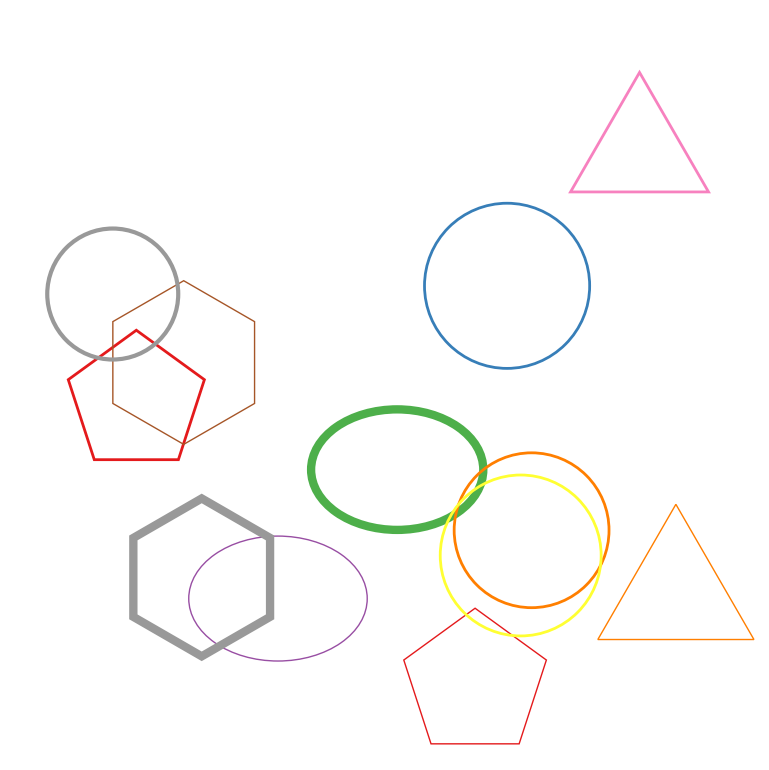[{"shape": "pentagon", "thickness": 0.5, "radius": 0.49, "center": [0.617, 0.113]}, {"shape": "pentagon", "thickness": 1, "radius": 0.46, "center": [0.177, 0.478]}, {"shape": "circle", "thickness": 1, "radius": 0.54, "center": [0.659, 0.629]}, {"shape": "oval", "thickness": 3, "radius": 0.56, "center": [0.516, 0.39]}, {"shape": "oval", "thickness": 0.5, "radius": 0.58, "center": [0.361, 0.223]}, {"shape": "circle", "thickness": 1, "radius": 0.5, "center": [0.69, 0.311]}, {"shape": "triangle", "thickness": 0.5, "radius": 0.59, "center": [0.878, 0.228]}, {"shape": "circle", "thickness": 1, "radius": 0.52, "center": [0.676, 0.279]}, {"shape": "hexagon", "thickness": 0.5, "radius": 0.53, "center": [0.239, 0.529]}, {"shape": "triangle", "thickness": 1, "radius": 0.52, "center": [0.831, 0.802]}, {"shape": "hexagon", "thickness": 3, "radius": 0.51, "center": [0.262, 0.25]}, {"shape": "circle", "thickness": 1.5, "radius": 0.43, "center": [0.146, 0.618]}]